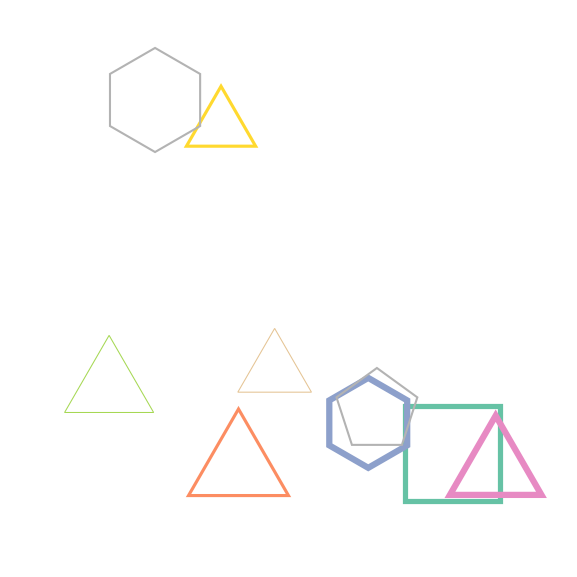[{"shape": "square", "thickness": 2.5, "radius": 0.41, "center": [0.784, 0.214]}, {"shape": "triangle", "thickness": 1.5, "radius": 0.5, "center": [0.413, 0.191]}, {"shape": "hexagon", "thickness": 3, "radius": 0.39, "center": [0.638, 0.267]}, {"shape": "triangle", "thickness": 3, "radius": 0.46, "center": [0.858, 0.188]}, {"shape": "triangle", "thickness": 0.5, "radius": 0.45, "center": [0.189, 0.329]}, {"shape": "triangle", "thickness": 1.5, "radius": 0.35, "center": [0.383, 0.781]}, {"shape": "triangle", "thickness": 0.5, "radius": 0.37, "center": [0.476, 0.357]}, {"shape": "hexagon", "thickness": 1, "radius": 0.45, "center": [0.268, 0.826]}, {"shape": "pentagon", "thickness": 1, "radius": 0.37, "center": [0.653, 0.288]}]